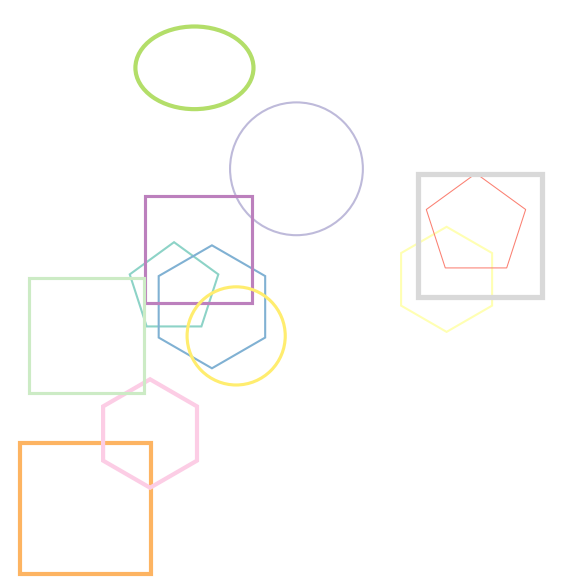[{"shape": "pentagon", "thickness": 1, "radius": 0.4, "center": [0.301, 0.499]}, {"shape": "hexagon", "thickness": 1, "radius": 0.45, "center": [0.773, 0.515]}, {"shape": "circle", "thickness": 1, "radius": 0.57, "center": [0.513, 0.707]}, {"shape": "pentagon", "thickness": 0.5, "radius": 0.45, "center": [0.824, 0.608]}, {"shape": "hexagon", "thickness": 1, "radius": 0.53, "center": [0.367, 0.468]}, {"shape": "square", "thickness": 2, "radius": 0.57, "center": [0.148, 0.118]}, {"shape": "oval", "thickness": 2, "radius": 0.51, "center": [0.337, 0.882]}, {"shape": "hexagon", "thickness": 2, "radius": 0.47, "center": [0.26, 0.248]}, {"shape": "square", "thickness": 2.5, "radius": 0.53, "center": [0.831, 0.591]}, {"shape": "square", "thickness": 1.5, "radius": 0.46, "center": [0.344, 0.566]}, {"shape": "square", "thickness": 1.5, "radius": 0.5, "center": [0.15, 0.419]}, {"shape": "circle", "thickness": 1.5, "radius": 0.42, "center": [0.409, 0.417]}]